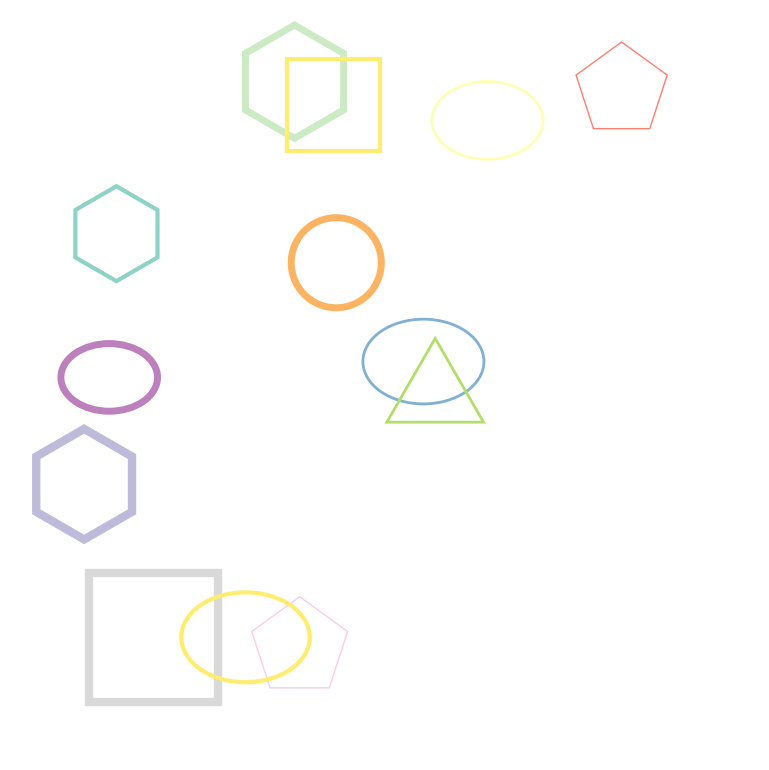[{"shape": "hexagon", "thickness": 1.5, "radius": 0.31, "center": [0.151, 0.697]}, {"shape": "oval", "thickness": 1, "radius": 0.36, "center": [0.633, 0.844]}, {"shape": "hexagon", "thickness": 3, "radius": 0.36, "center": [0.109, 0.371]}, {"shape": "pentagon", "thickness": 0.5, "radius": 0.31, "center": [0.807, 0.883]}, {"shape": "oval", "thickness": 1, "radius": 0.39, "center": [0.55, 0.53]}, {"shape": "circle", "thickness": 2.5, "radius": 0.29, "center": [0.437, 0.659]}, {"shape": "triangle", "thickness": 1, "radius": 0.36, "center": [0.565, 0.488]}, {"shape": "pentagon", "thickness": 0.5, "radius": 0.33, "center": [0.389, 0.16]}, {"shape": "square", "thickness": 3, "radius": 0.42, "center": [0.199, 0.172]}, {"shape": "oval", "thickness": 2.5, "radius": 0.31, "center": [0.142, 0.51]}, {"shape": "hexagon", "thickness": 2.5, "radius": 0.37, "center": [0.383, 0.894]}, {"shape": "square", "thickness": 1.5, "radius": 0.3, "center": [0.433, 0.863]}, {"shape": "oval", "thickness": 1.5, "radius": 0.42, "center": [0.319, 0.172]}]